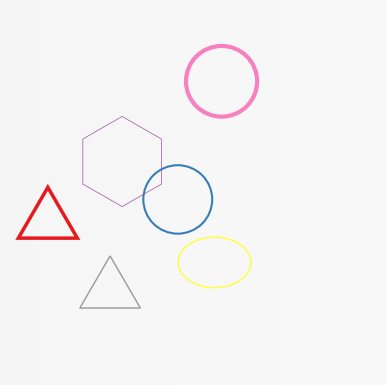[{"shape": "triangle", "thickness": 2.5, "radius": 0.44, "center": [0.123, 0.425]}, {"shape": "circle", "thickness": 1.5, "radius": 0.44, "center": [0.459, 0.482]}, {"shape": "hexagon", "thickness": 0.5, "radius": 0.59, "center": [0.315, 0.58]}, {"shape": "oval", "thickness": 1, "radius": 0.47, "center": [0.554, 0.318]}, {"shape": "circle", "thickness": 3, "radius": 0.46, "center": [0.572, 0.789]}, {"shape": "triangle", "thickness": 1, "radius": 0.45, "center": [0.284, 0.245]}]